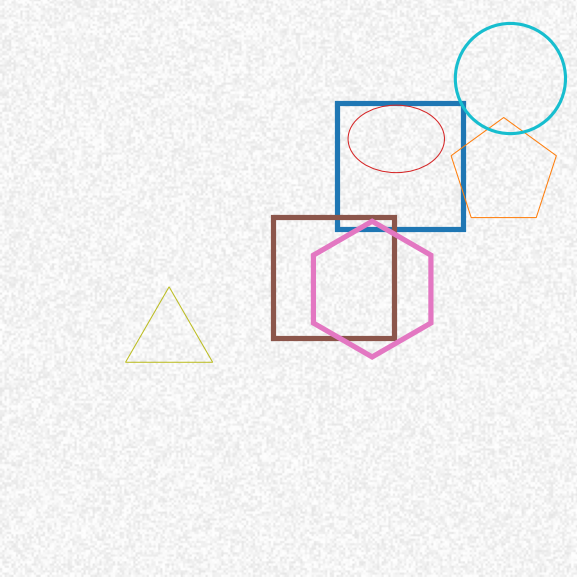[{"shape": "square", "thickness": 2.5, "radius": 0.54, "center": [0.693, 0.712]}, {"shape": "pentagon", "thickness": 0.5, "radius": 0.48, "center": [0.872, 0.7]}, {"shape": "oval", "thickness": 0.5, "radius": 0.42, "center": [0.686, 0.759]}, {"shape": "square", "thickness": 2.5, "radius": 0.52, "center": [0.578, 0.519]}, {"shape": "hexagon", "thickness": 2.5, "radius": 0.59, "center": [0.644, 0.499]}, {"shape": "triangle", "thickness": 0.5, "radius": 0.44, "center": [0.293, 0.415]}, {"shape": "circle", "thickness": 1.5, "radius": 0.48, "center": [0.884, 0.863]}]